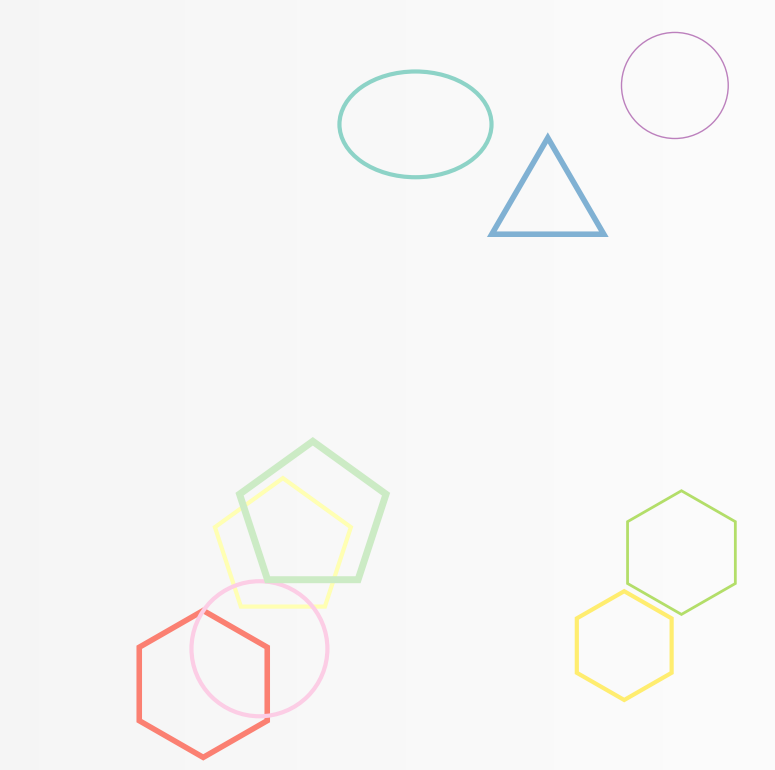[{"shape": "oval", "thickness": 1.5, "radius": 0.49, "center": [0.536, 0.838]}, {"shape": "pentagon", "thickness": 1.5, "radius": 0.46, "center": [0.365, 0.287]}, {"shape": "hexagon", "thickness": 2, "radius": 0.48, "center": [0.262, 0.112]}, {"shape": "triangle", "thickness": 2, "radius": 0.42, "center": [0.707, 0.738]}, {"shape": "hexagon", "thickness": 1, "radius": 0.4, "center": [0.879, 0.282]}, {"shape": "circle", "thickness": 1.5, "radius": 0.44, "center": [0.335, 0.157]}, {"shape": "circle", "thickness": 0.5, "radius": 0.34, "center": [0.871, 0.889]}, {"shape": "pentagon", "thickness": 2.5, "radius": 0.5, "center": [0.404, 0.328]}, {"shape": "hexagon", "thickness": 1.5, "radius": 0.35, "center": [0.805, 0.162]}]